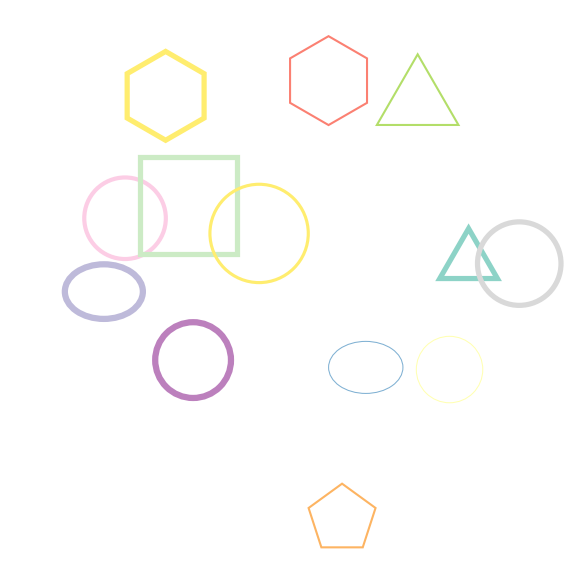[{"shape": "triangle", "thickness": 2.5, "radius": 0.29, "center": [0.811, 0.546]}, {"shape": "circle", "thickness": 0.5, "radius": 0.29, "center": [0.778, 0.359]}, {"shape": "oval", "thickness": 3, "radius": 0.34, "center": [0.18, 0.494]}, {"shape": "hexagon", "thickness": 1, "radius": 0.38, "center": [0.569, 0.86]}, {"shape": "oval", "thickness": 0.5, "radius": 0.32, "center": [0.633, 0.363]}, {"shape": "pentagon", "thickness": 1, "radius": 0.3, "center": [0.592, 0.101]}, {"shape": "triangle", "thickness": 1, "radius": 0.41, "center": [0.723, 0.824]}, {"shape": "circle", "thickness": 2, "radius": 0.35, "center": [0.217, 0.621]}, {"shape": "circle", "thickness": 2.5, "radius": 0.36, "center": [0.899, 0.543]}, {"shape": "circle", "thickness": 3, "radius": 0.33, "center": [0.334, 0.376]}, {"shape": "square", "thickness": 2.5, "radius": 0.42, "center": [0.327, 0.643]}, {"shape": "circle", "thickness": 1.5, "radius": 0.43, "center": [0.449, 0.595]}, {"shape": "hexagon", "thickness": 2.5, "radius": 0.38, "center": [0.287, 0.833]}]